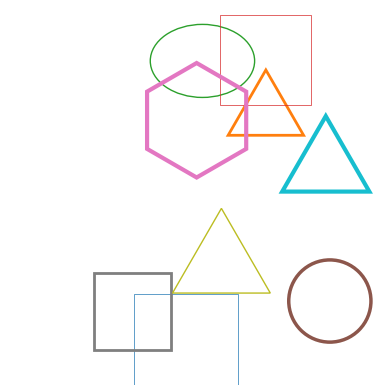[{"shape": "square", "thickness": 0.5, "radius": 0.68, "center": [0.483, 0.102]}, {"shape": "triangle", "thickness": 2, "radius": 0.57, "center": [0.691, 0.705]}, {"shape": "oval", "thickness": 1, "radius": 0.68, "center": [0.526, 0.842]}, {"shape": "square", "thickness": 0.5, "radius": 0.59, "center": [0.689, 0.844]}, {"shape": "circle", "thickness": 2.5, "radius": 0.53, "center": [0.857, 0.218]}, {"shape": "hexagon", "thickness": 3, "radius": 0.74, "center": [0.511, 0.688]}, {"shape": "square", "thickness": 2, "radius": 0.5, "center": [0.343, 0.192]}, {"shape": "triangle", "thickness": 1, "radius": 0.73, "center": [0.575, 0.312]}, {"shape": "triangle", "thickness": 3, "radius": 0.65, "center": [0.846, 0.568]}]